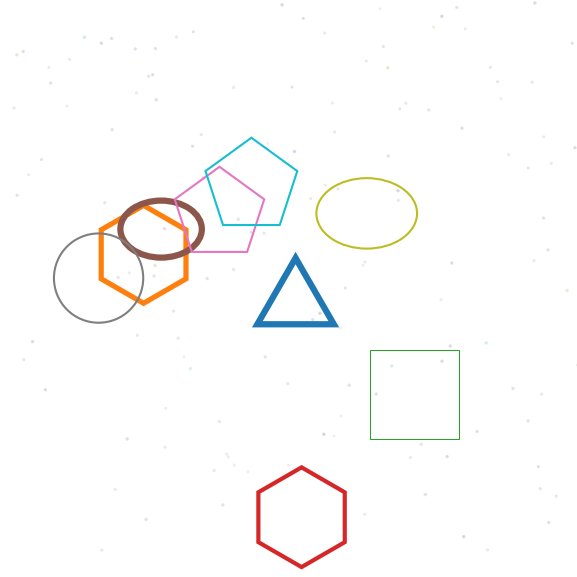[{"shape": "triangle", "thickness": 3, "radius": 0.38, "center": [0.512, 0.476]}, {"shape": "hexagon", "thickness": 2.5, "radius": 0.42, "center": [0.249, 0.559]}, {"shape": "square", "thickness": 0.5, "radius": 0.39, "center": [0.718, 0.317]}, {"shape": "hexagon", "thickness": 2, "radius": 0.43, "center": [0.522, 0.104]}, {"shape": "oval", "thickness": 3, "radius": 0.35, "center": [0.279, 0.602]}, {"shape": "pentagon", "thickness": 1, "radius": 0.41, "center": [0.38, 0.629]}, {"shape": "circle", "thickness": 1, "radius": 0.39, "center": [0.171, 0.518]}, {"shape": "oval", "thickness": 1, "radius": 0.44, "center": [0.635, 0.63]}, {"shape": "pentagon", "thickness": 1, "radius": 0.42, "center": [0.435, 0.677]}]